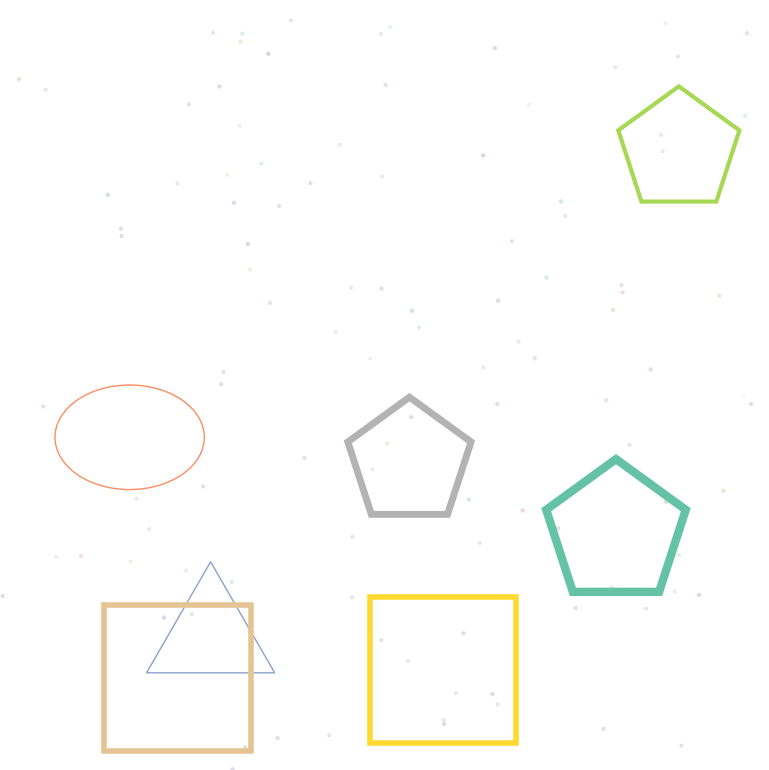[{"shape": "pentagon", "thickness": 3, "radius": 0.48, "center": [0.8, 0.308]}, {"shape": "oval", "thickness": 0.5, "radius": 0.48, "center": [0.168, 0.432]}, {"shape": "triangle", "thickness": 0.5, "radius": 0.48, "center": [0.274, 0.174]}, {"shape": "pentagon", "thickness": 1.5, "radius": 0.41, "center": [0.882, 0.805]}, {"shape": "square", "thickness": 2, "radius": 0.47, "center": [0.575, 0.13]}, {"shape": "square", "thickness": 2, "radius": 0.47, "center": [0.231, 0.119]}, {"shape": "pentagon", "thickness": 2.5, "radius": 0.42, "center": [0.532, 0.4]}]